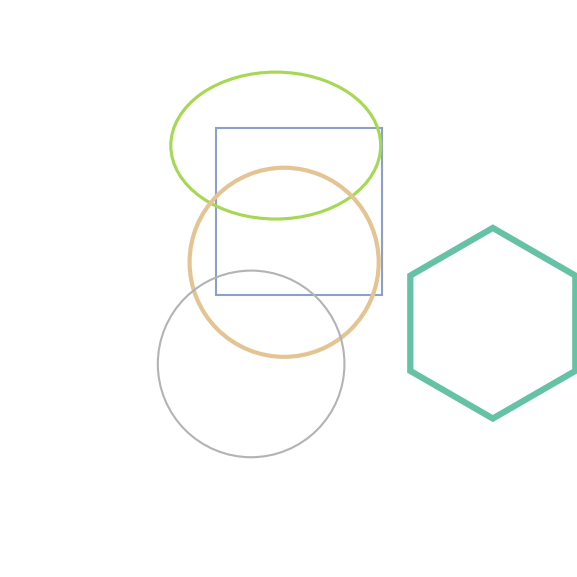[{"shape": "hexagon", "thickness": 3, "radius": 0.83, "center": [0.853, 0.439]}, {"shape": "square", "thickness": 1, "radius": 0.72, "center": [0.518, 0.633]}, {"shape": "oval", "thickness": 1.5, "radius": 0.91, "center": [0.477, 0.747]}, {"shape": "circle", "thickness": 2, "radius": 0.82, "center": [0.492, 0.545]}, {"shape": "circle", "thickness": 1, "radius": 0.81, "center": [0.435, 0.369]}]